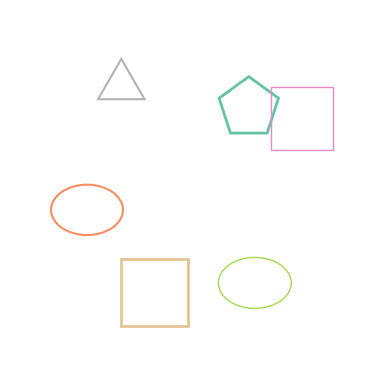[{"shape": "pentagon", "thickness": 2, "radius": 0.41, "center": [0.646, 0.72]}, {"shape": "oval", "thickness": 1.5, "radius": 0.47, "center": [0.226, 0.455]}, {"shape": "square", "thickness": 1, "radius": 0.41, "center": [0.785, 0.692]}, {"shape": "oval", "thickness": 1, "radius": 0.47, "center": [0.662, 0.265]}, {"shape": "square", "thickness": 2, "radius": 0.44, "center": [0.401, 0.239]}, {"shape": "triangle", "thickness": 1.5, "radius": 0.35, "center": [0.315, 0.777]}]